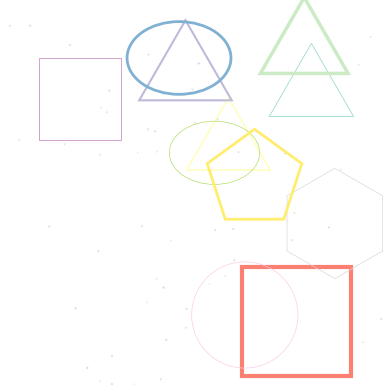[{"shape": "triangle", "thickness": 0.5, "radius": 0.63, "center": [0.809, 0.761]}, {"shape": "triangle", "thickness": 1, "radius": 0.63, "center": [0.593, 0.621]}, {"shape": "triangle", "thickness": 1.5, "radius": 0.69, "center": [0.482, 0.809]}, {"shape": "square", "thickness": 3, "radius": 0.71, "center": [0.769, 0.165]}, {"shape": "oval", "thickness": 2, "radius": 0.67, "center": [0.465, 0.849]}, {"shape": "oval", "thickness": 0.5, "radius": 0.59, "center": [0.557, 0.603]}, {"shape": "circle", "thickness": 0.5, "radius": 0.69, "center": [0.636, 0.182]}, {"shape": "hexagon", "thickness": 0.5, "radius": 0.72, "center": [0.87, 0.42]}, {"shape": "square", "thickness": 0.5, "radius": 0.53, "center": [0.207, 0.744]}, {"shape": "triangle", "thickness": 2.5, "radius": 0.66, "center": [0.79, 0.875]}, {"shape": "pentagon", "thickness": 2, "radius": 0.65, "center": [0.661, 0.535]}]